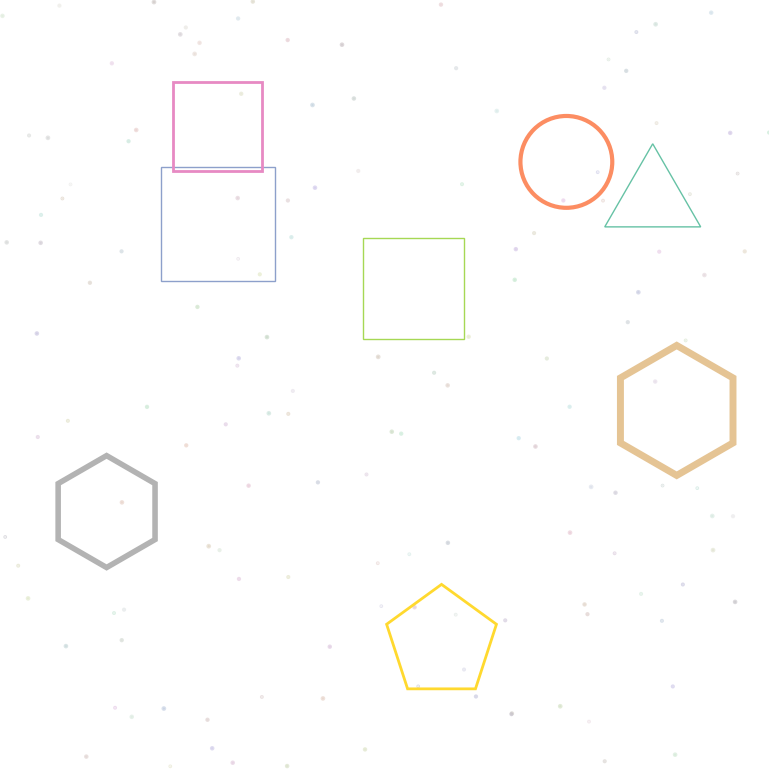[{"shape": "triangle", "thickness": 0.5, "radius": 0.36, "center": [0.848, 0.741]}, {"shape": "circle", "thickness": 1.5, "radius": 0.3, "center": [0.736, 0.79]}, {"shape": "square", "thickness": 0.5, "radius": 0.37, "center": [0.283, 0.709]}, {"shape": "square", "thickness": 1, "radius": 0.29, "center": [0.282, 0.836]}, {"shape": "square", "thickness": 0.5, "radius": 0.33, "center": [0.537, 0.625]}, {"shape": "pentagon", "thickness": 1, "radius": 0.37, "center": [0.573, 0.166]}, {"shape": "hexagon", "thickness": 2.5, "radius": 0.42, "center": [0.879, 0.467]}, {"shape": "hexagon", "thickness": 2, "radius": 0.36, "center": [0.138, 0.336]}]